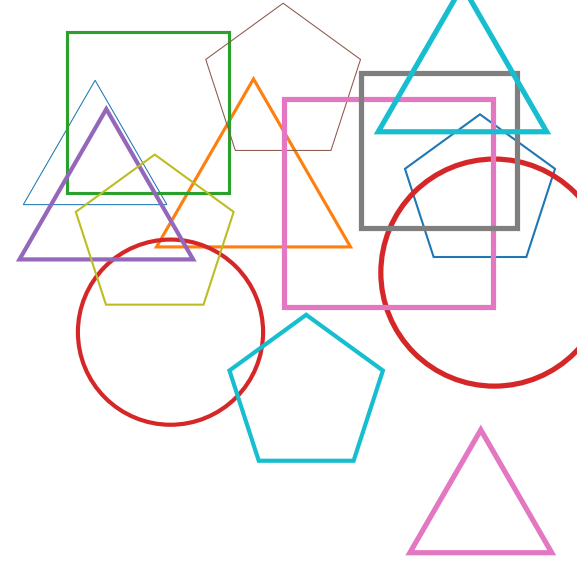[{"shape": "pentagon", "thickness": 1, "radius": 0.68, "center": [0.831, 0.665]}, {"shape": "triangle", "thickness": 0.5, "radius": 0.72, "center": [0.165, 0.717]}, {"shape": "triangle", "thickness": 1.5, "radius": 0.97, "center": [0.439, 0.669]}, {"shape": "square", "thickness": 1.5, "radius": 0.7, "center": [0.256, 0.804]}, {"shape": "circle", "thickness": 2, "radius": 0.8, "center": [0.295, 0.424]}, {"shape": "circle", "thickness": 2.5, "radius": 0.98, "center": [0.856, 0.527]}, {"shape": "triangle", "thickness": 2, "radius": 0.87, "center": [0.184, 0.637]}, {"shape": "pentagon", "thickness": 0.5, "radius": 0.7, "center": [0.49, 0.853]}, {"shape": "triangle", "thickness": 2.5, "radius": 0.71, "center": [0.833, 0.113]}, {"shape": "square", "thickness": 2.5, "radius": 0.9, "center": [0.673, 0.648]}, {"shape": "square", "thickness": 2.5, "radius": 0.67, "center": [0.761, 0.739]}, {"shape": "pentagon", "thickness": 1, "radius": 0.72, "center": [0.268, 0.588]}, {"shape": "pentagon", "thickness": 2, "radius": 0.7, "center": [0.53, 0.314]}, {"shape": "triangle", "thickness": 2.5, "radius": 0.84, "center": [0.801, 0.855]}]